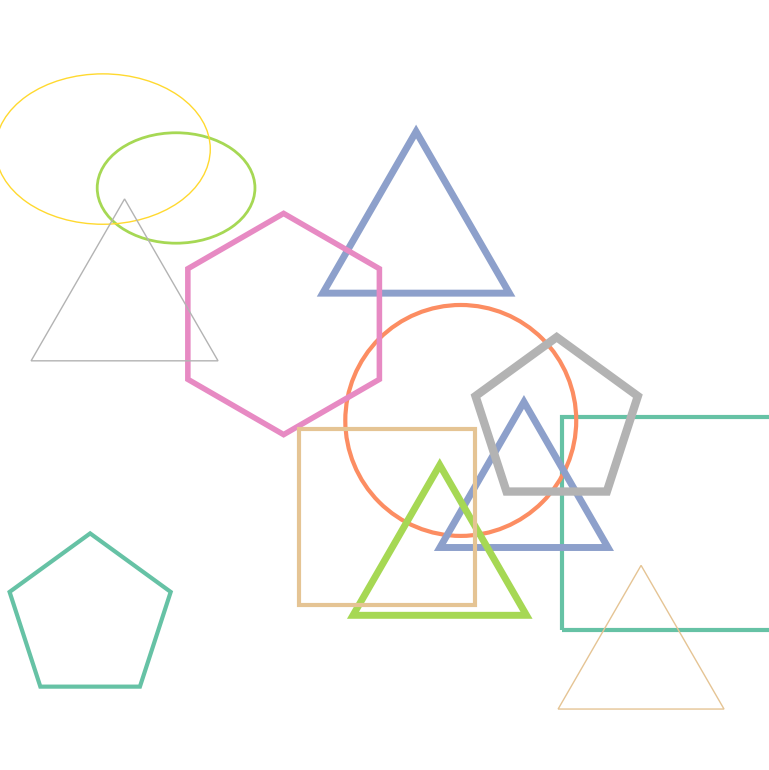[{"shape": "square", "thickness": 1.5, "radius": 0.69, "center": [0.868, 0.32]}, {"shape": "pentagon", "thickness": 1.5, "radius": 0.55, "center": [0.117, 0.197]}, {"shape": "circle", "thickness": 1.5, "radius": 0.75, "center": [0.598, 0.454]}, {"shape": "triangle", "thickness": 2.5, "radius": 0.7, "center": [0.54, 0.689]}, {"shape": "triangle", "thickness": 2.5, "radius": 0.63, "center": [0.68, 0.352]}, {"shape": "hexagon", "thickness": 2, "radius": 0.72, "center": [0.368, 0.579]}, {"shape": "oval", "thickness": 1, "radius": 0.51, "center": [0.229, 0.756]}, {"shape": "triangle", "thickness": 2.5, "radius": 0.65, "center": [0.571, 0.266]}, {"shape": "oval", "thickness": 0.5, "radius": 0.7, "center": [0.134, 0.806]}, {"shape": "triangle", "thickness": 0.5, "radius": 0.62, "center": [0.833, 0.141]}, {"shape": "square", "thickness": 1.5, "radius": 0.57, "center": [0.502, 0.328]}, {"shape": "triangle", "thickness": 0.5, "radius": 0.7, "center": [0.162, 0.601]}, {"shape": "pentagon", "thickness": 3, "radius": 0.55, "center": [0.723, 0.451]}]